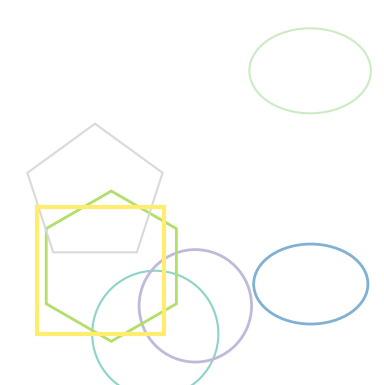[{"shape": "circle", "thickness": 1.5, "radius": 0.82, "center": [0.403, 0.133]}, {"shape": "circle", "thickness": 2, "radius": 0.73, "center": [0.507, 0.206]}, {"shape": "oval", "thickness": 2, "radius": 0.74, "center": [0.807, 0.262]}, {"shape": "hexagon", "thickness": 2, "radius": 0.98, "center": [0.289, 0.309]}, {"shape": "pentagon", "thickness": 1.5, "radius": 0.92, "center": [0.247, 0.494]}, {"shape": "oval", "thickness": 1.5, "radius": 0.79, "center": [0.805, 0.816]}, {"shape": "square", "thickness": 3, "radius": 0.83, "center": [0.261, 0.297]}]